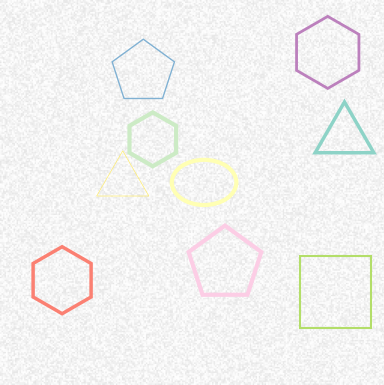[{"shape": "triangle", "thickness": 2.5, "radius": 0.44, "center": [0.895, 0.647]}, {"shape": "oval", "thickness": 3, "radius": 0.42, "center": [0.53, 0.526]}, {"shape": "hexagon", "thickness": 2.5, "radius": 0.43, "center": [0.161, 0.272]}, {"shape": "pentagon", "thickness": 1, "radius": 0.43, "center": [0.372, 0.813]}, {"shape": "square", "thickness": 1.5, "radius": 0.46, "center": [0.871, 0.242]}, {"shape": "pentagon", "thickness": 3, "radius": 0.5, "center": [0.584, 0.315]}, {"shape": "hexagon", "thickness": 2, "radius": 0.47, "center": [0.851, 0.864]}, {"shape": "hexagon", "thickness": 3, "radius": 0.35, "center": [0.397, 0.638]}, {"shape": "triangle", "thickness": 0.5, "radius": 0.39, "center": [0.319, 0.53]}]